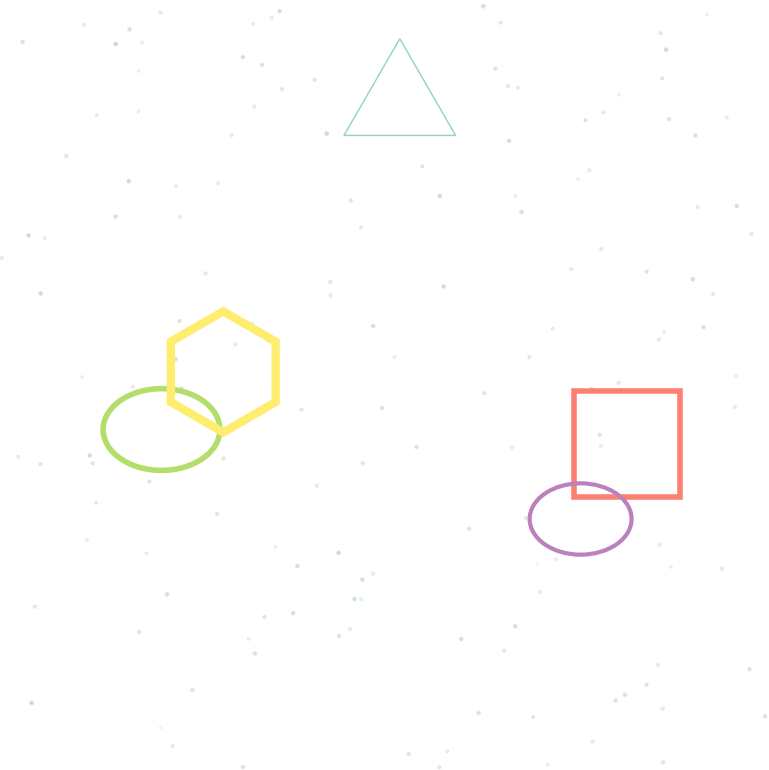[{"shape": "triangle", "thickness": 0.5, "radius": 0.42, "center": [0.519, 0.866]}, {"shape": "square", "thickness": 2, "radius": 0.34, "center": [0.815, 0.423]}, {"shape": "oval", "thickness": 2, "radius": 0.38, "center": [0.21, 0.442]}, {"shape": "oval", "thickness": 1.5, "radius": 0.33, "center": [0.754, 0.326]}, {"shape": "hexagon", "thickness": 3, "radius": 0.39, "center": [0.29, 0.517]}]